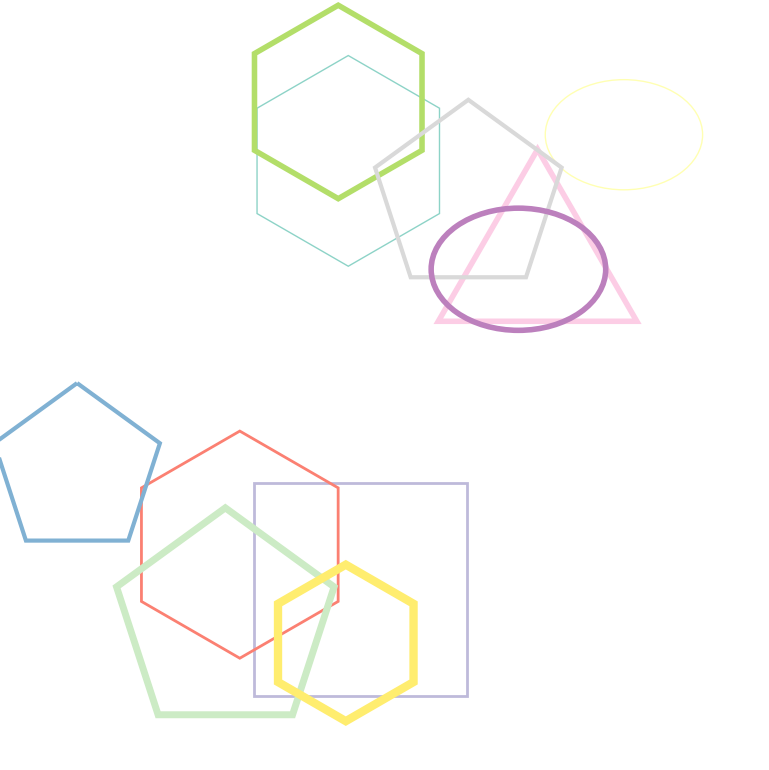[{"shape": "hexagon", "thickness": 0.5, "radius": 0.68, "center": [0.452, 0.791]}, {"shape": "oval", "thickness": 0.5, "radius": 0.51, "center": [0.81, 0.825]}, {"shape": "square", "thickness": 1, "radius": 0.69, "center": [0.468, 0.235]}, {"shape": "hexagon", "thickness": 1, "radius": 0.74, "center": [0.311, 0.293]}, {"shape": "pentagon", "thickness": 1.5, "radius": 0.57, "center": [0.1, 0.389]}, {"shape": "hexagon", "thickness": 2, "radius": 0.63, "center": [0.439, 0.868]}, {"shape": "triangle", "thickness": 2, "radius": 0.74, "center": [0.698, 0.657]}, {"shape": "pentagon", "thickness": 1.5, "radius": 0.64, "center": [0.608, 0.743]}, {"shape": "oval", "thickness": 2, "radius": 0.57, "center": [0.673, 0.65]}, {"shape": "pentagon", "thickness": 2.5, "radius": 0.74, "center": [0.293, 0.192]}, {"shape": "hexagon", "thickness": 3, "radius": 0.51, "center": [0.449, 0.165]}]